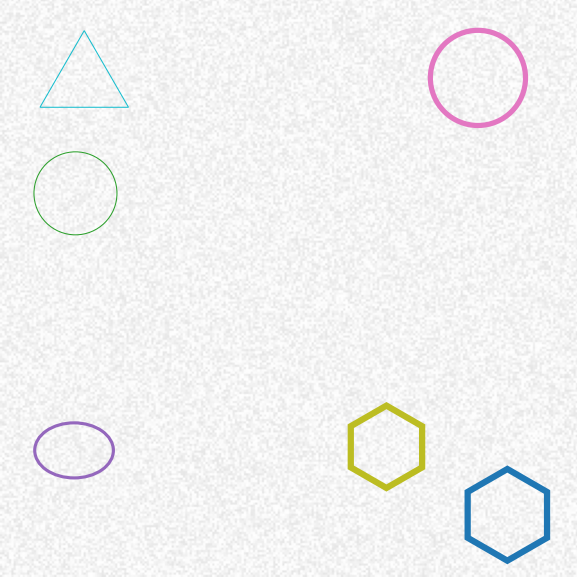[{"shape": "hexagon", "thickness": 3, "radius": 0.4, "center": [0.879, 0.108]}, {"shape": "circle", "thickness": 0.5, "radius": 0.36, "center": [0.131, 0.664]}, {"shape": "oval", "thickness": 1.5, "radius": 0.34, "center": [0.128, 0.219]}, {"shape": "circle", "thickness": 2.5, "radius": 0.41, "center": [0.828, 0.864]}, {"shape": "hexagon", "thickness": 3, "radius": 0.36, "center": [0.669, 0.225]}, {"shape": "triangle", "thickness": 0.5, "radius": 0.44, "center": [0.146, 0.858]}]